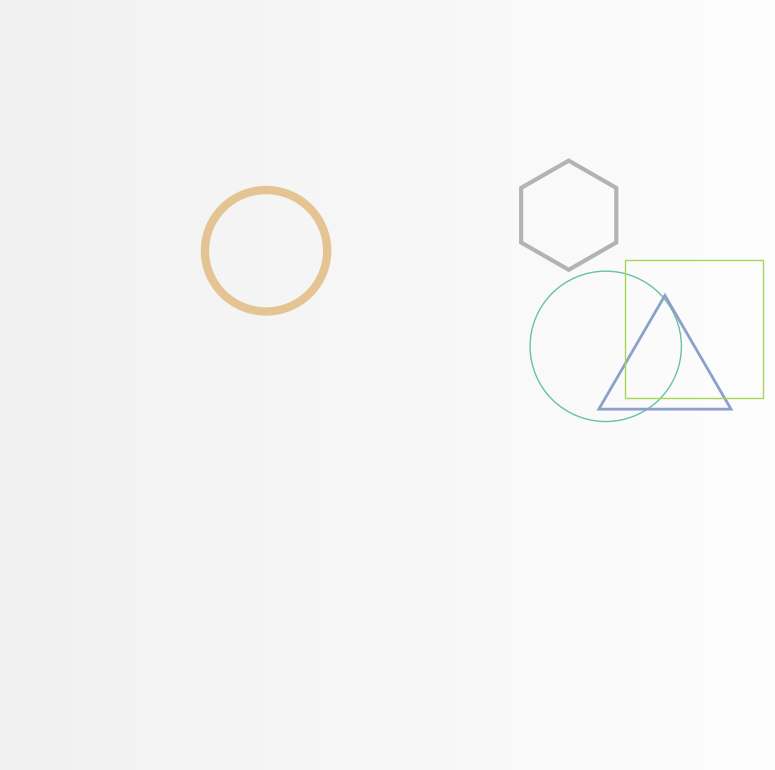[{"shape": "circle", "thickness": 0.5, "radius": 0.49, "center": [0.782, 0.55]}, {"shape": "triangle", "thickness": 1, "radius": 0.49, "center": [0.858, 0.518]}, {"shape": "square", "thickness": 0.5, "radius": 0.45, "center": [0.896, 0.573]}, {"shape": "circle", "thickness": 3, "radius": 0.39, "center": [0.343, 0.674]}, {"shape": "hexagon", "thickness": 1.5, "radius": 0.35, "center": [0.734, 0.721]}]